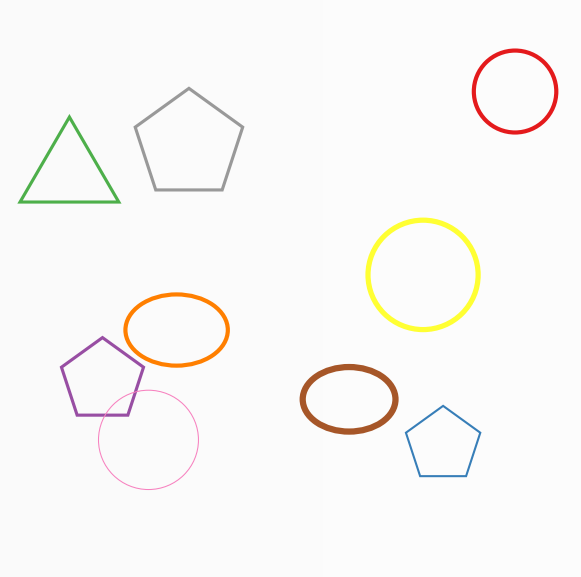[{"shape": "circle", "thickness": 2, "radius": 0.35, "center": [0.886, 0.841]}, {"shape": "pentagon", "thickness": 1, "radius": 0.34, "center": [0.762, 0.229]}, {"shape": "triangle", "thickness": 1.5, "radius": 0.49, "center": [0.119, 0.698]}, {"shape": "pentagon", "thickness": 1.5, "radius": 0.37, "center": [0.176, 0.34]}, {"shape": "oval", "thickness": 2, "radius": 0.44, "center": [0.304, 0.428]}, {"shape": "circle", "thickness": 2.5, "radius": 0.47, "center": [0.728, 0.523]}, {"shape": "oval", "thickness": 3, "radius": 0.4, "center": [0.601, 0.308]}, {"shape": "circle", "thickness": 0.5, "radius": 0.43, "center": [0.255, 0.237]}, {"shape": "pentagon", "thickness": 1.5, "radius": 0.49, "center": [0.325, 0.749]}]